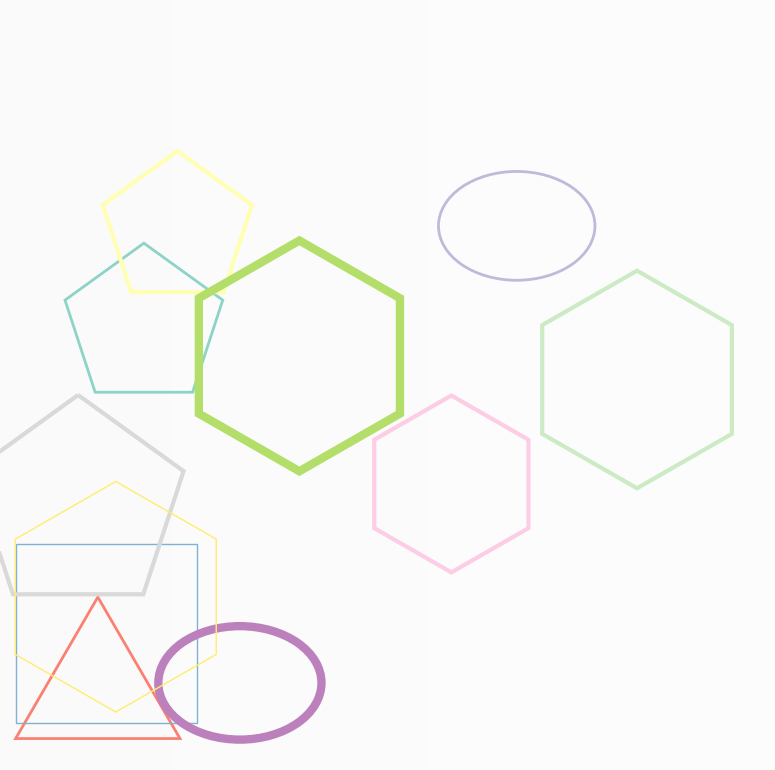[{"shape": "pentagon", "thickness": 1, "radius": 0.53, "center": [0.186, 0.577]}, {"shape": "pentagon", "thickness": 1.5, "radius": 0.51, "center": [0.229, 0.703]}, {"shape": "oval", "thickness": 1, "radius": 0.5, "center": [0.667, 0.707]}, {"shape": "triangle", "thickness": 1, "radius": 0.61, "center": [0.126, 0.102]}, {"shape": "square", "thickness": 0.5, "radius": 0.58, "center": [0.138, 0.177]}, {"shape": "hexagon", "thickness": 3, "radius": 0.75, "center": [0.386, 0.538]}, {"shape": "hexagon", "thickness": 1.5, "radius": 0.57, "center": [0.582, 0.372]}, {"shape": "pentagon", "thickness": 1.5, "radius": 0.72, "center": [0.101, 0.344]}, {"shape": "oval", "thickness": 3, "radius": 0.53, "center": [0.31, 0.113]}, {"shape": "hexagon", "thickness": 1.5, "radius": 0.71, "center": [0.822, 0.507]}, {"shape": "hexagon", "thickness": 0.5, "radius": 0.75, "center": [0.149, 0.225]}]